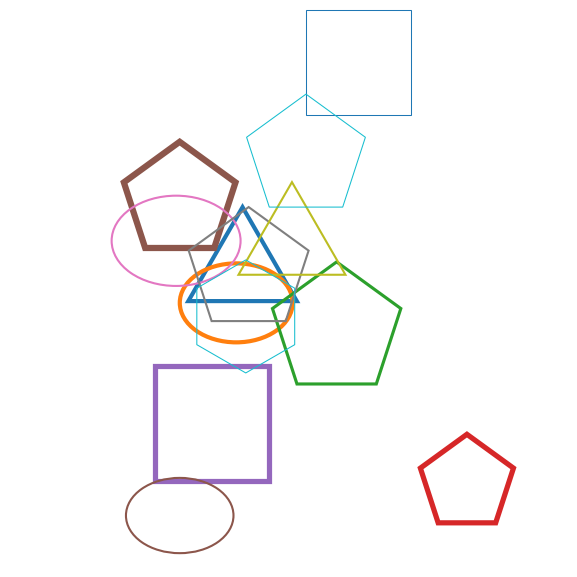[{"shape": "triangle", "thickness": 2, "radius": 0.54, "center": [0.42, 0.532]}, {"shape": "square", "thickness": 0.5, "radius": 0.46, "center": [0.621, 0.891]}, {"shape": "oval", "thickness": 2, "radius": 0.49, "center": [0.409, 0.475]}, {"shape": "pentagon", "thickness": 1.5, "radius": 0.58, "center": [0.583, 0.429]}, {"shape": "pentagon", "thickness": 2.5, "radius": 0.42, "center": [0.809, 0.162]}, {"shape": "square", "thickness": 2.5, "radius": 0.5, "center": [0.367, 0.266]}, {"shape": "oval", "thickness": 1, "radius": 0.47, "center": [0.311, 0.106]}, {"shape": "pentagon", "thickness": 3, "radius": 0.51, "center": [0.311, 0.652]}, {"shape": "oval", "thickness": 1, "radius": 0.56, "center": [0.305, 0.582]}, {"shape": "pentagon", "thickness": 1, "radius": 0.55, "center": [0.431, 0.531]}, {"shape": "triangle", "thickness": 1, "radius": 0.53, "center": [0.506, 0.577]}, {"shape": "pentagon", "thickness": 0.5, "radius": 0.54, "center": [0.53, 0.728]}, {"shape": "hexagon", "thickness": 0.5, "radius": 0.49, "center": [0.426, 0.451]}]